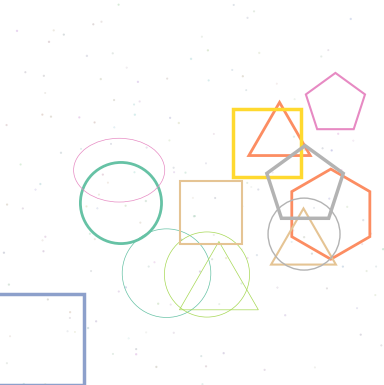[{"shape": "circle", "thickness": 2, "radius": 0.53, "center": [0.314, 0.473]}, {"shape": "circle", "thickness": 0.5, "radius": 0.58, "center": [0.433, 0.29]}, {"shape": "hexagon", "thickness": 2, "radius": 0.59, "center": [0.859, 0.444]}, {"shape": "triangle", "thickness": 2, "radius": 0.46, "center": [0.726, 0.642]}, {"shape": "square", "thickness": 2.5, "radius": 0.59, "center": [0.1, 0.119]}, {"shape": "oval", "thickness": 0.5, "radius": 0.59, "center": [0.31, 0.558]}, {"shape": "pentagon", "thickness": 1.5, "radius": 0.4, "center": [0.871, 0.73]}, {"shape": "triangle", "thickness": 0.5, "radius": 0.59, "center": [0.569, 0.254]}, {"shape": "circle", "thickness": 0.5, "radius": 0.55, "center": [0.538, 0.287]}, {"shape": "square", "thickness": 2.5, "radius": 0.44, "center": [0.693, 0.629]}, {"shape": "square", "thickness": 1.5, "radius": 0.41, "center": [0.549, 0.448]}, {"shape": "triangle", "thickness": 1.5, "radius": 0.49, "center": [0.788, 0.361]}, {"shape": "circle", "thickness": 1, "radius": 0.47, "center": [0.79, 0.392]}, {"shape": "pentagon", "thickness": 2.5, "radius": 0.52, "center": [0.792, 0.517]}]